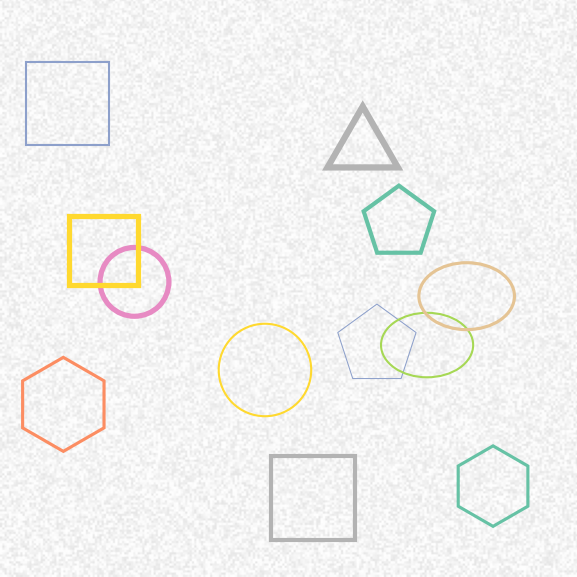[{"shape": "hexagon", "thickness": 1.5, "radius": 0.35, "center": [0.854, 0.157]}, {"shape": "pentagon", "thickness": 2, "radius": 0.32, "center": [0.691, 0.613]}, {"shape": "hexagon", "thickness": 1.5, "radius": 0.41, "center": [0.11, 0.299]}, {"shape": "pentagon", "thickness": 0.5, "radius": 0.36, "center": [0.653, 0.401]}, {"shape": "square", "thickness": 1, "radius": 0.36, "center": [0.117, 0.82]}, {"shape": "circle", "thickness": 2.5, "radius": 0.3, "center": [0.233, 0.511]}, {"shape": "oval", "thickness": 1, "radius": 0.4, "center": [0.74, 0.402]}, {"shape": "circle", "thickness": 1, "radius": 0.4, "center": [0.459, 0.358]}, {"shape": "square", "thickness": 2.5, "radius": 0.3, "center": [0.179, 0.565]}, {"shape": "oval", "thickness": 1.5, "radius": 0.41, "center": [0.808, 0.486]}, {"shape": "triangle", "thickness": 3, "radius": 0.35, "center": [0.628, 0.744]}, {"shape": "square", "thickness": 2, "radius": 0.37, "center": [0.542, 0.137]}]